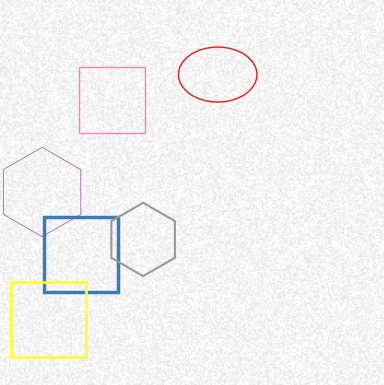[{"shape": "oval", "thickness": 1, "radius": 0.51, "center": [0.565, 0.806]}, {"shape": "square", "thickness": 2.5, "radius": 0.48, "center": [0.21, 0.339]}, {"shape": "hexagon", "thickness": 0.5, "radius": 0.58, "center": [0.109, 0.501]}, {"shape": "square", "thickness": 2, "radius": 0.49, "center": [0.126, 0.169]}, {"shape": "square", "thickness": 1, "radius": 0.43, "center": [0.292, 0.74]}, {"shape": "hexagon", "thickness": 1.5, "radius": 0.48, "center": [0.372, 0.378]}]